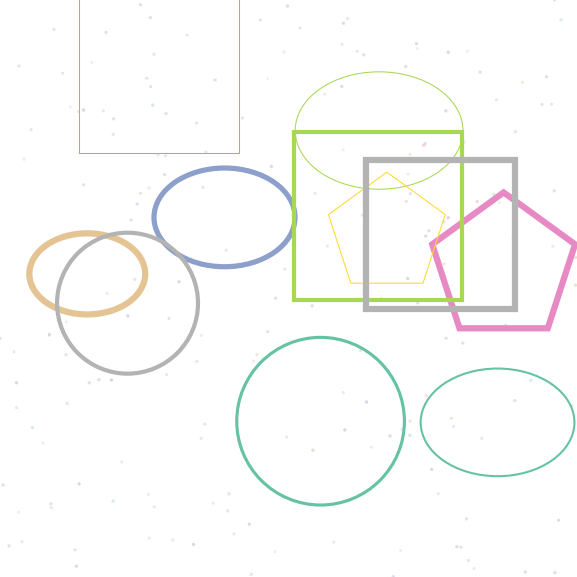[{"shape": "circle", "thickness": 1.5, "radius": 0.73, "center": [0.555, 0.27]}, {"shape": "oval", "thickness": 1, "radius": 0.67, "center": [0.862, 0.268]}, {"shape": "square", "thickness": 0.5, "radius": 0.69, "center": [0.276, 0.873]}, {"shape": "oval", "thickness": 2.5, "radius": 0.61, "center": [0.389, 0.623]}, {"shape": "pentagon", "thickness": 3, "radius": 0.65, "center": [0.872, 0.536]}, {"shape": "square", "thickness": 2, "radius": 0.73, "center": [0.655, 0.626]}, {"shape": "oval", "thickness": 0.5, "radius": 0.73, "center": [0.656, 0.773]}, {"shape": "pentagon", "thickness": 0.5, "radius": 0.53, "center": [0.67, 0.595]}, {"shape": "oval", "thickness": 3, "radius": 0.5, "center": [0.151, 0.525]}, {"shape": "square", "thickness": 3, "radius": 0.64, "center": [0.763, 0.593]}, {"shape": "circle", "thickness": 2, "radius": 0.61, "center": [0.221, 0.474]}]